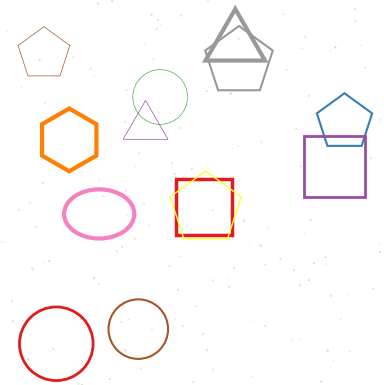[{"shape": "circle", "thickness": 2, "radius": 0.48, "center": [0.146, 0.107]}, {"shape": "square", "thickness": 2.5, "radius": 0.36, "center": [0.529, 0.463]}, {"shape": "pentagon", "thickness": 1.5, "radius": 0.38, "center": [0.895, 0.682]}, {"shape": "circle", "thickness": 0.5, "radius": 0.36, "center": [0.416, 0.748]}, {"shape": "square", "thickness": 2, "radius": 0.39, "center": [0.869, 0.568]}, {"shape": "triangle", "thickness": 0.5, "radius": 0.34, "center": [0.378, 0.672]}, {"shape": "hexagon", "thickness": 3, "radius": 0.41, "center": [0.18, 0.637]}, {"shape": "pentagon", "thickness": 1, "radius": 0.48, "center": [0.534, 0.459]}, {"shape": "pentagon", "thickness": 0.5, "radius": 0.35, "center": [0.114, 0.86]}, {"shape": "circle", "thickness": 1.5, "radius": 0.39, "center": [0.359, 0.145]}, {"shape": "oval", "thickness": 3, "radius": 0.46, "center": [0.258, 0.444]}, {"shape": "pentagon", "thickness": 1.5, "radius": 0.46, "center": [0.621, 0.84]}, {"shape": "triangle", "thickness": 3, "radius": 0.45, "center": [0.611, 0.887]}]